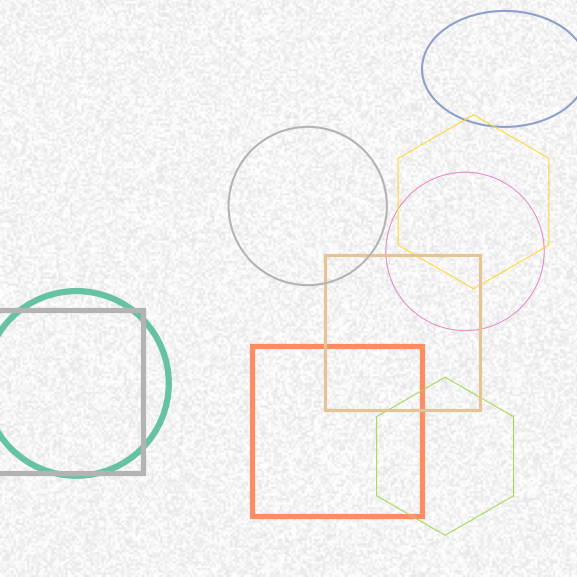[{"shape": "circle", "thickness": 3, "radius": 0.8, "center": [0.132, 0.335]}, {"shape": "square", "thickness": 2.5, "radius": 0.74, "center": [0.584, 0.253]}, {"shape": "oval", "thickness": 1, "radius": 0.72, "center": [0.874, 0.88]}, {"shape": "circle", "thickness": 0.5, "radius": 0.69, "center": [0.805, 0.564]}, {"shape": "hexagon", "thickness": 0.5, "radius": 0.68, "center": [0.771, 0.209]}, {"shape": "hexagon", "thickness": 0.5, "radius": 0.75, "center": [0.82, 0.65]}, {"shape": "square", "thickness": 1.5, "radius": 0.67, "center": [0.697, 0.424]}, {"shape": "square", "thickness": 2.5, "radius": 0.71, "center": [0.107, 0.322]}, {"shape": "circle", "thickness": 1, "radius": 0.69, "center": [0.533, 0.642]}]